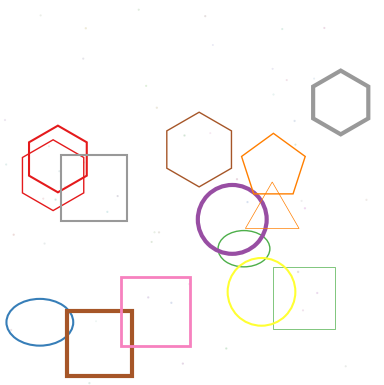[{"shape": "hexagon", "thickness": 1.5, "radius": 0.43, "center": [0.15, 0.587]}, {"shape": "hexagon", "thickness": 1, "radius": 0.46, "center": [0.138, 0.545]}, {"shape": "oval", "thickness": 1.5, "radius": 0.43, "center": [0.103, 0.163]}, {"shape": "oval", "thickness": 1, "radius": 0.34, "center": [0.634, 0.354]}, {"shape": "square", "thickness": 0.5, "radius": 0.4, "center": [0.79, 0.226]}, {"shape": "circle", "thickness": 3, "radius": 0.45, "center": [0.603, 0.43]}, {"shape": "pentagon", "thickness": 1, "radius": 0.43, "center": [0.71, 0.567]}, {"shape": "triangle", "thickness": 0.5, "radius": 0.4, "center": [0.707, 0.447]}, {"shape": "circle", "thickness": 1.5, "radius": 0.44, "center": [0.679, 0.242]}, {"shape": "square", "thickness": 3, "radius": 0.42, "center": [0.258, 0.108]}, {"shape": "hexagon", "thickness": 1, "radius": 0.48, "center": [0.517, 0.612]}, {"shape": "square", "thickness": 2, "radius": 0.44, "center": [0.404, 0.191]}, {"shape": "hexagon", "thickness": 3, "radius": 0.41, "center": [0.885, 0.734]}, {"shape": "square", "thickness": 1.5, "radius": 0.43, "center": [0.244, 0.511]}]